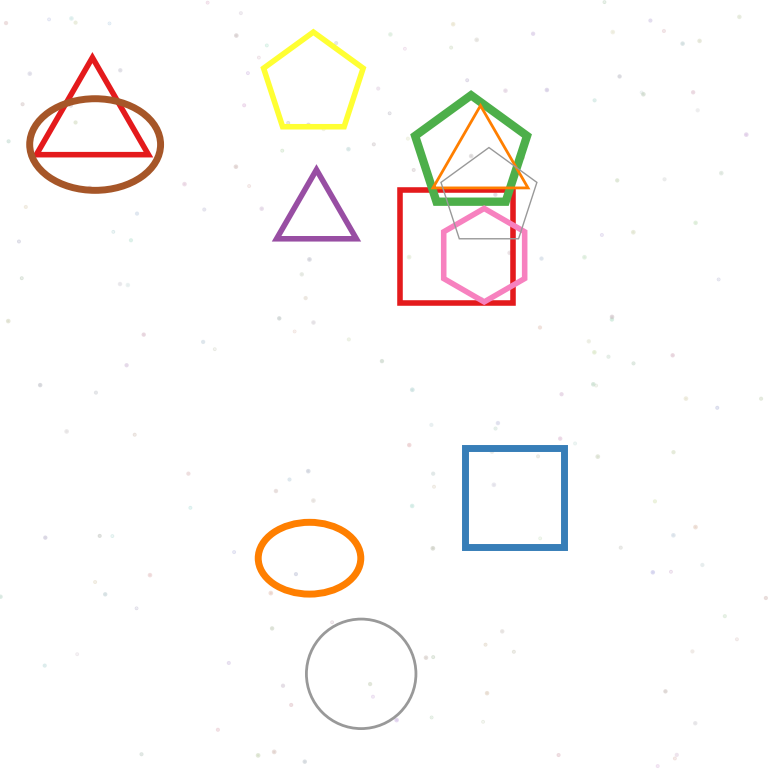[{"shape": "square", "thickness": 2, "radius": 0.37, "center": [0.593, 0.68]}, {"shape": "triangle", "thickness": 2, "radius": 0.42, "center": [0.12, 0.841]}, {"shape": "square", "thickness": 2.5, "radius": 0.32, "center": [0.668, 0.354]}, {"shape": "pentagon", "thickness": 3, "radius": 0.38, "center": [0.612, 0.8]}, {"shape": "triangle", "thickness": 2, "radius": 0.3, "center": [0.411, 0.72]}, {"shape": "oval", "thickness": 2.5, "radius": 0.33, "center": [0.402, 0.275]}, {"shape": "triangle", "thickness": 1, "radius": 0.36, "center": [0.624, 0.792]}, {"shape": "pentagon", "thickness": 2, "radius": 0.34, "center": [0.407, 0.89]}, {"shape": "oval", "thickness": 2.5, "radius": 0.42, "center": [0.124, 0.812]}, {"shape": "hexagon", "thickness": 2, "radius": 0.3, "center": [0.629, 0.669]}, {"shape": "circle", "thickness": 1, "radius": 0.36, "center": [0.469, 0.125]}, {"shape": "pentagon", "thickness": 0.5, "radius": 0.33, "center": [0.635, 0.743]}]